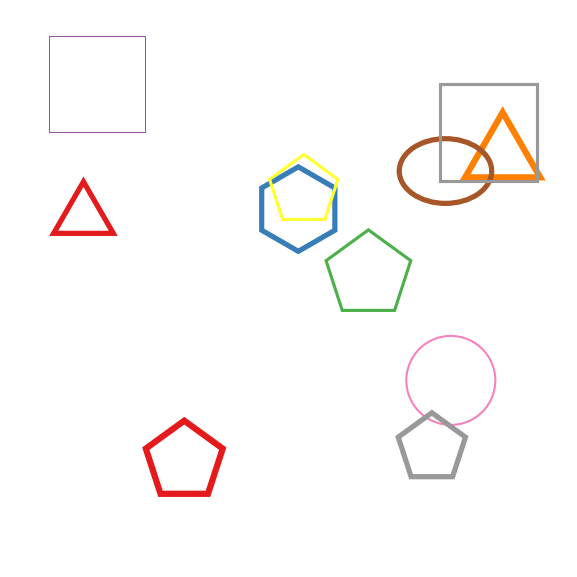[{"shape": "pentagon", "thickness": 3, "radius": 0.35, "center": [0.319, 0.201]}, {"shape": "triangle", "thickness": 2.5, "radius": 0.3, "center": [0.145, 0.625]}, {"shape": "hexagon", "thickness": 2.5, "radius": 0.37, "center": [0.517, 0.637]}, {"shape": "pentagon", "thickness": 1.5, "radius": 0.39, "center": [0.638, 0.524]}, {"shape": "square", "thickness": 0.5, "radius": 0.41, "center": [0.167, 0.854]}, {"shape": "triangle", "thickness": 3, "radius": 0.38, "center": [0.87, 0.73]}, {"shape": "pentagon", "thickness": 1.5, "radius": 0.31, "center": [0.526, 0.669]}, {"shape": "oval", "thickness": 2.5, "radius": 0.4, "center": [0.771, 0.703]}, {"shape": "circle", "thickness": 1, "radius": 0.39, "center": [0.781, 0.34]}, {"shape": "pentagon", "thickness": 2.5, "radius": 0.31, "center": [0.748, 0.223]}, {"shape": "square", "thickness": 1.5, "radius": 0.42, "center": [0.846, 0.77]}]